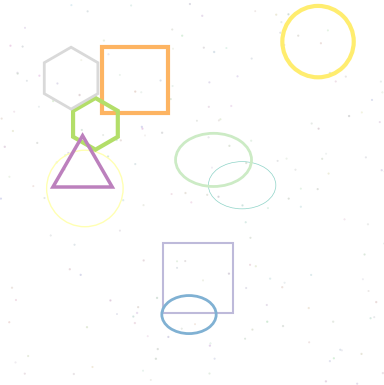[{"shape": "oval", "thickness": 0.5, "radius": 0.44, "center": [0.629, 0.519]}, {"shape": "circle", "thickness": 1, "radius": 0.5, "center": [0.22, 0.51]}, {"shape": "square", "thickness": 1.5, "radius": 0.45, "center": [0.514, 0.278]}, {"shape": "oval", "thickness": 2, "radius": 0.35, "center": [0.491, 0.183]}, {"shape": "square", "thickness": 3, "radius": 0.43, "center": [0.351, 0.792]}, {"shape": "hexagon", "thickness": 3, "radius": 0.34, "center": [0.248, 0.678]}, {"shape": "hexagon", "thickness": 2, "radius": 0.4, "center": [0.185, 0.797]}, {"shape": "triangle", "thickness": 2.5, "radius": 0.44, "center": [0.214, 0.559]}, {"shape": "oval", "thickness": 2, "radius": 0.49, "center": [0.555, 0.585]}, {"shape": "circle", "thickness": 3, "radius": 0.46, "center": [0.826, 0.892]}]